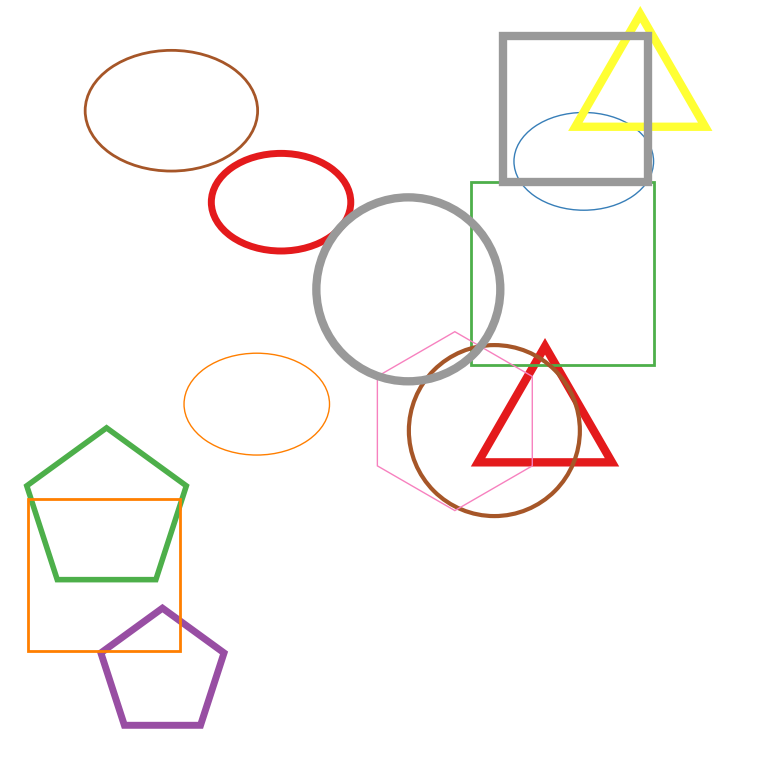[{"shape": "oval", "thickness": 2.5, "radius": 0.45, "center": [0.365, 0.737]}, {"shape": "triangle", "thickness": 3, "radius": 0.5, "center": [0.708, 0.45]}, {"shape": "oval", "thickness": 0.5, "radius": 0.45, "center": [0.758, 0.79]}, {"shape": "pentagon", "thickness": 2, "radius": 0.54, "center": [0.138, 0.335]}, {"shape": "square", "thickness": 1, "radius": 0.59, "center": [0.73, 0.645]}, {"shape": "pentagon", "thickness": 2.5, "radius": 0.42, "center": [0.211, 0.126]}, {"shape": "oval", "thickness": 0.5, "radius": 0.47, "center": [0.333, 0.475]}, {"shape": "square", "thickness": 1, "radius": 0.49, "center": [0.136, 0.253]}, {"shape": "triangle", "thickness": 3, "radius": 0.49, "center": [0.832, 0.884]}, {"shape": "circle", "thickness": 1.5, "radius": 0.56, "center": [0.642, 0.441]}, {"shape": "oval", "thickness": 1, "radius": 0.56, "center": [0.223, 0.856]}, {"shape": "hexagon", "thickness": 0.5, "radius": 0.58, "center": [0.591, 0.453]}, {"shape": "circle", "thickness": 3, "radius": 0.6, "center": [0.53, 0.624]}, {"shape": "square", "thickness": 3, "radius": 0.47, "center": [0.747, 0.858]}]